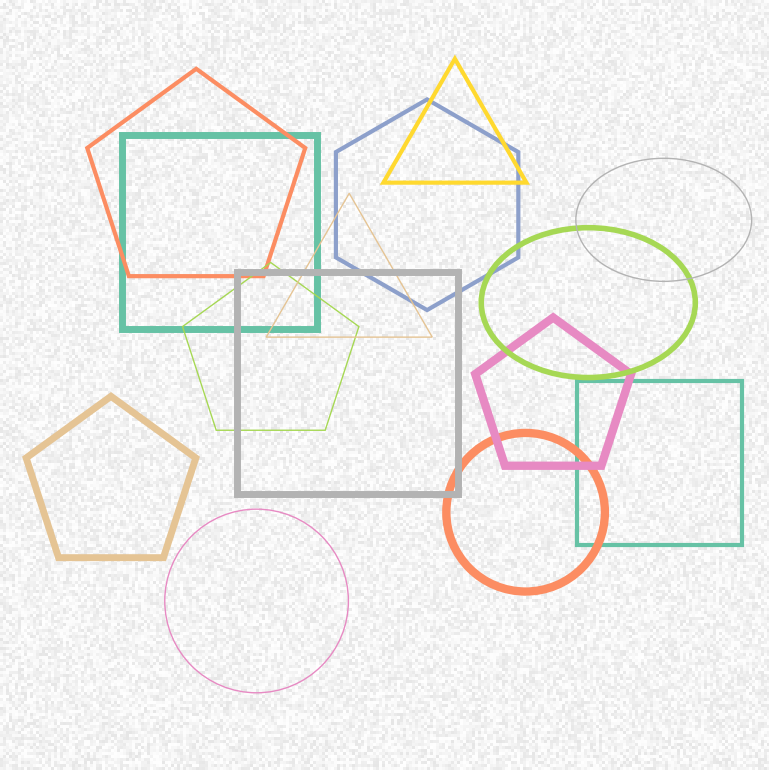[{"shape": "square", "thickness": 1.5, "radius": 0.53, "center": [0.856, 0.399]}, {"shape": "square", "thickness": 2.5, "radius": 0.63, "center": [0.285, 0.699]}, {"shape": "circle", "thickness": 3, "radius": 0.51, "center": [0.683, 0.335]}, {"shape": "pentagon", "thickness": 1.5, "radius": 0.74, "center": [0.255, 0.762]}, {"shape": "hexagon", "thickness": 1.5, "radius": 0.68, "center": [0.555, 0.734]}, {"shape": "pentagon", "thickness": 3, "radius": 0.53, "center": [0.718, 0.481]}, {"shape": "circle", "thickness": 0.5, "radius": 0.6, "center": [0.333, 0.22]}, {"shape": "pentagon", "thickness": 0.5, "radius": 0.6, "center": [0.352, 0.539]}, {"shape": "oval", "thickness": 2, "radius": 0.7, "center": [0.764, 0.607]}, {"shape": "triangle", "thickness": 1.5, "radius": 0.54, "center": [0.591, 0.816]}, {"shape": "pentagon", "thickness": 2.5, "radius": 0.58, "center": [0.144, 0.369]}, {"shape": "triangle", "thickness": 0.5, "radius": 0.62, "center": [0.454, 0.624]}, {"shape": "oval", "thickness": 0.5, "radius": 0.57, "center": [0.862, 0.715]}, {"shape": "square", "thickness": 2.5, "radius": 0.72, "center": [0.451, 0.503]}]